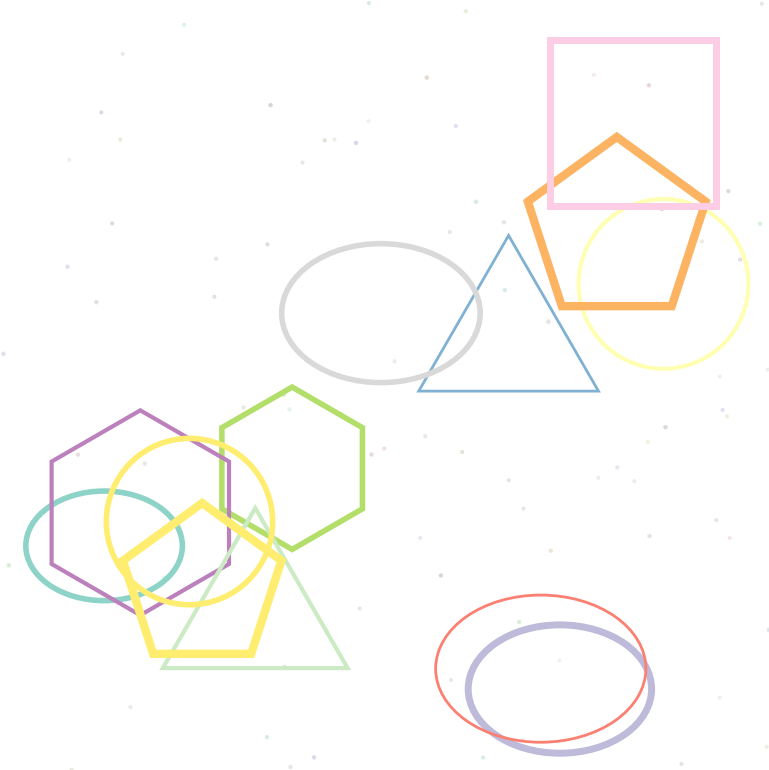[{"shape": "oval", "thickness": 2, "radius": 0.51, "center": [0.135, 0.291]}, {"shape": "circle", "thickness": 1.5, "radius": 0.55, "center": [0.862, 0.631]}, {"shape": "oval", "thickness": 2.5, "radius": 0.6, "center": [0.727, 0.105]}, {"shape": "oval", "thickness": 1, "radius": 0.68, "center": [0.702, 0.132]}, {"shape": "triangle", "thickness": 1, "radius": 0.67, "center": [0.661, 0.559]}, {"shape": "pentagon", "thickness": 3, "radius": 0.61, "center": [0.801, 0.701]}, {"shape": "hexagon", "thickness": 2, "radius": 0.53, "center": [0.379, 0.392]}, {"shape": "square", "thickness": 2.5, "radius": 0.54, "center": [0.822, 0.84]}, {"shape": "oval", "thickness": 2, "radius": 0.64, "center": [0.495, 0.593]}, {"shape": "hexagon", "thickness": 1.5, "radius": 0.67, "center": [0.182, 0.334]}, {"shape": "triangle", "thickness": 1.5, "radius": 0.69, "center": [0.331, 0.202]}, {"shape": "pentagon", "thickness": 3, "radius": 0.54, "center": [0.263, 0.238]}, {"shape": "circle", "thickness": 2, "radius": 0.54, "center": [0.246, 0.323]}]